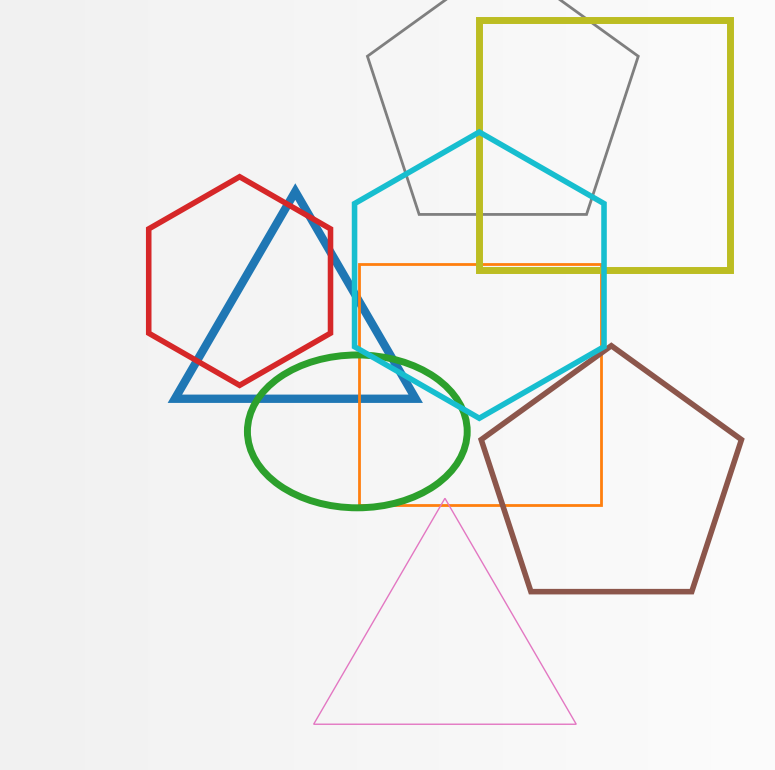[{"shape": "triangle", "thickness": 3, "radius": 0.9, "center": [0.381, 0.572]}, {"shape": "square", "thickness": 1, "radius": 0.78, "center": [0.62, 0.501]}, {"shape": "oval", "thickness": 2.5, "radius": 0.71, "center": [0.461, 0.44]}, {"shape": "hexagon", "thickness": 2, "radius": 0.68, "center": [0.309, 0.635]}, {"shape": "pentagon", "thickness": 2, "radius": 0.88, "center": [0.789, 0.374]}, {"shape": "triangle", "thickness": 0.5, "radius": 0.98, "center": [0.574, 0.157]}, {"shape": "pentagon", "thickness": 1, "radius": 0.92, "center": [0.649, 0.87]}, {"shape": "square", "thickness": 2.5, "radius": 0.81, "center": [0.78, 0.812]}, {"shape": "hexagon", "thickness": 2, "radius": 0.93, "center": [0.618, 0.643]}]